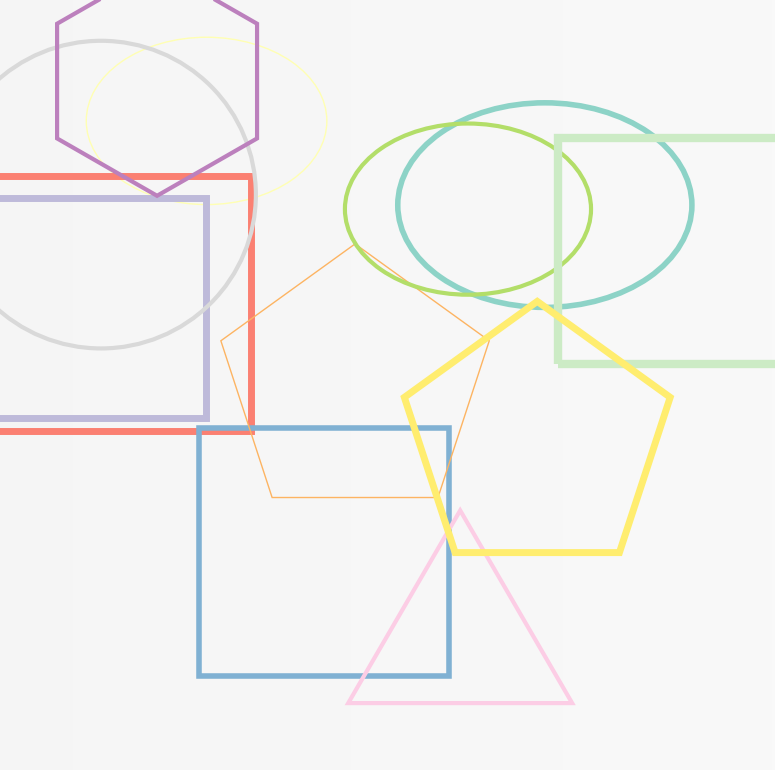[{"shape": "oval", "thickness": 2, "radius": 0.95, "center": [0.703, 0.734]}, {"shape": "oval", "thickness": 0.5, "radius": 0.78, "center": [0.267, 0.843]}, {"shape": "square", "thickness": 2.5, "radius": 0.71, "center": [0.123, 0.6]}, {"shape": "square", "thickness": 2.5, "radius": 0.83, "center": [0.157, 0.606]}, {"shape": "square", "thickness": 2, "radius": 0.81, "center": [0.418, 0.283]}, {"shape": "pentagon", "thickness": 0.5, "radius": 0.91, "center": [0.458, 0.501]}, {"shape": "oval", "thickness": 1.5, "radius": 0.79, "center": [0.604, 0.728]}, {"shape": "triangle", "thickness": 1.5, "radius": 0.83, "center": [0.594, 0.17]}, {"shape": "circle", "thickness": 1.5, "radius": 1.0, "center": [0.13, 0.747]}, {"shape": "hexagon", "thickness": 1.5, "radius": 0.74, "center": [0.203, 0.895]}, {"shape": "square", "thickness": 3, "radius": 0.73, "center": [0.867, 0.674]}, {"shape": "pentagon", "thickness": 2.5, "radius": 0.9, "center": [0.693, 0.428]}]